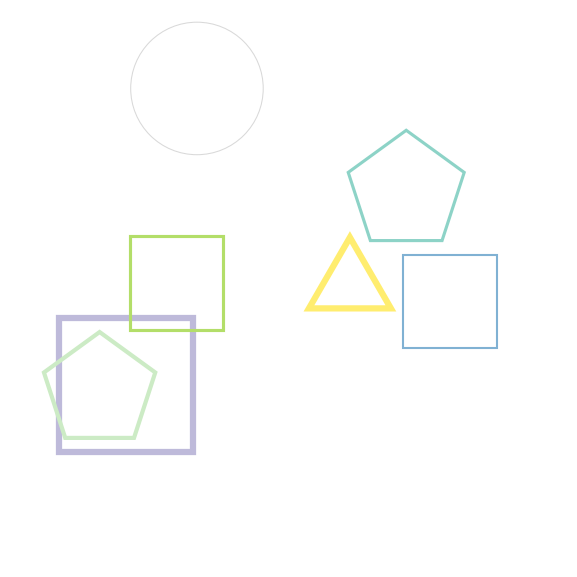[{"shape": "pentagon", "thickness": 1.5, "radius": 0.53, "center": [0.703, 0.668]}, {"shape": "square", "thickness": 3, "radius": 0.58, "center": [0.218, 0.333]}, {"shape": "square", "thickness": 1, "radius": 0.4, "center": [0.779, 0.477]}, {"shape": "square", "thickness": 1.5, "radius": 0.4, "center": [0.306, 0.509]}, {"shape": "circle", "thickness": 0.5, "radius": 0.57, "center": [0.341, 0.846]}, {"shape": "pentagon", "thickness": 2, "radius": 0.51, "center": [0.172, 0.323]}, {"shape": "triangle", "thickness": 3, "radius": 0.41, "center": [0.606, 0.506]}]